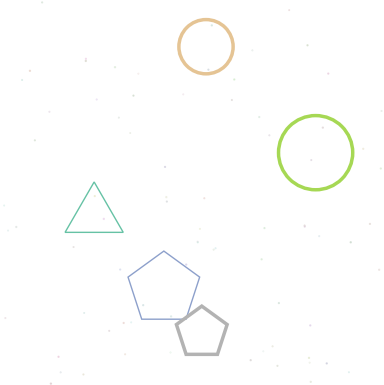[{"shape": "triangle", "thickness": 1, "radius": 0.44, "center": [0.245, 0.44]}, {"shape": "pentagon", "thickness": 1, "radius": 0.49, "center": [0.426, 0.25]}, {"shape": "circle", "thickness": 2.5, "radius": 0.48, "center": [0.82, 0.603]}, {"shape": "circle", "thickness": 2.5, "radius": 0.35, "center": [0.535, 0.879]}, {"shape": "pentagon", "thickness": 2.5, "radius": 0.35, "center": [0.524, 0.136]}]